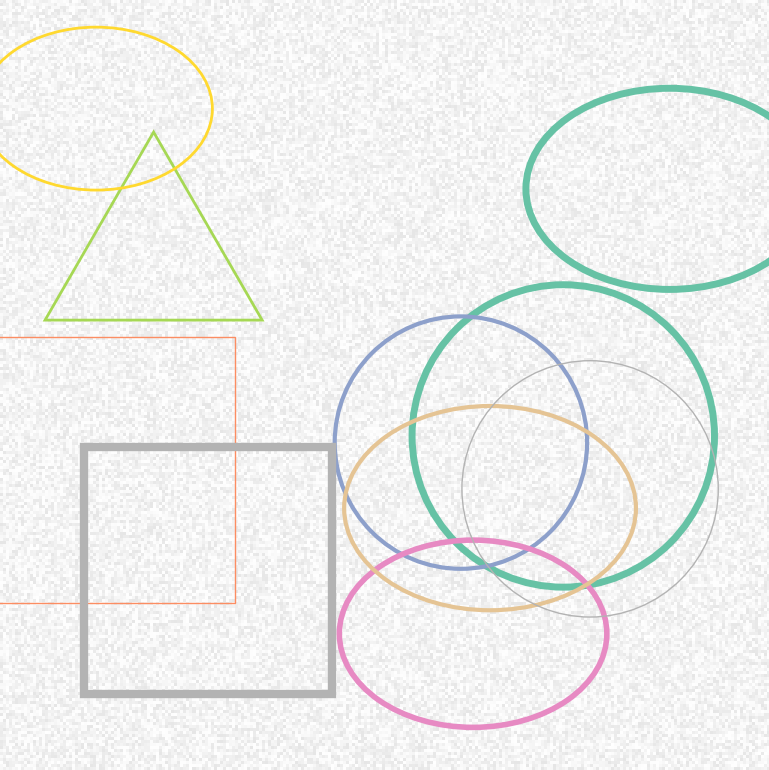[{"shape": "circle", "thickness": 2.5, "radius": 0.98, "center": [0.732, 0.434]}, {"shape": "oval", "thickness": 2.5, "radius": 0.93, "center": [0.87, 0.755]}, {"shape": "square", "thickness": 0.5, "radius": 0.86, "center": [0.132, 0.389]}, {"shape": "circle", "thickness": 1.5, "radius": 0.82, "center": [0.599, 0.425]}, {"shape": "oval", "thickness": 2, "radius": 0.87, "center": [0.614, 0.177]}, {"shape": "triangle", "thickness": 1, "radius": 0.81, "center": [0.199, 0.666]}, {"shape": "oval", "thickness": 1, "radius": 0.76, "center": [0.125, 0.859]}, {"shape": "oval", "thickness": 1.5, "radius": 0.95, "center": [0.636, 0.34]}, {"shape": "square", "thickness": 3, "radius": 0.8, "center": [0.27, 0.259]}, {"shape": "circle", "thickness": 0.5, "radius": 0.83, "center": [0.766, 0.365]}]